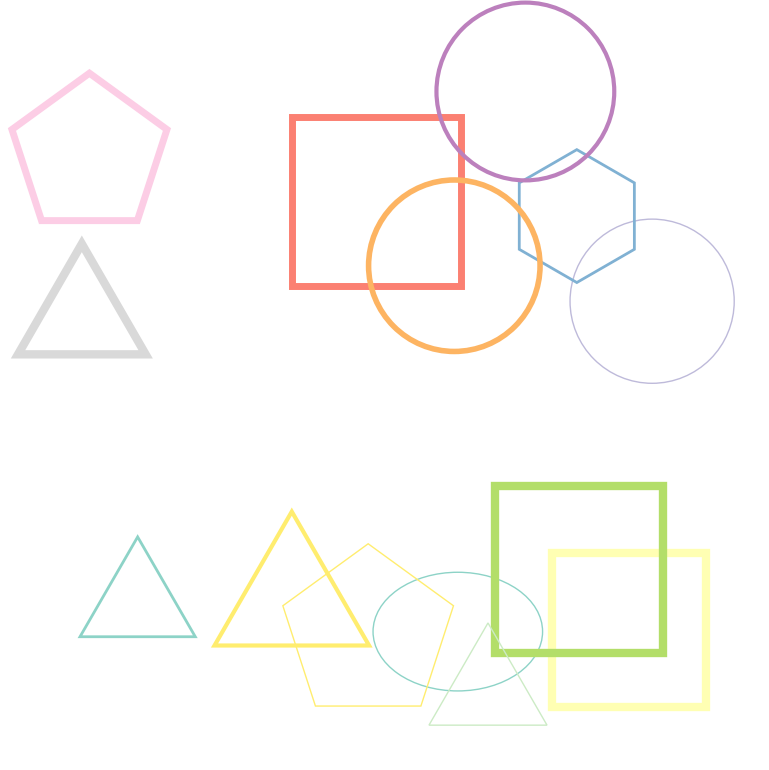[{"shape": "triangle", "thickness": 1, "radius": 0.43, "center": [0.179, 0.216]}, {"shape": "oval", "thickness": 0.5, "radius": 0.55, "center": [0.595, 0.18]}, {"shape": "square", "thickness": 3, "radius": 0.5, "center": [0.817, 0.181]}, {"shape": "circle", "thickness": 0.5, "radius": 0.53, "center": [0.847, 0.609]}, {"shape": "square", "thickness": 2.5, "radius": 0.55, "center": [0.489, 0.738]}, {"shape": "hexagon", "thickness": 1, "radius": 0.43, "center": [0.749, 0.719]}, {"shape": "circle", "thickness": 2, "radius": 0.56, "center": [0.59, 0.655]}, {"shape": "square", "thickness": 3, "radius": 0.54, "center": [0.752, 0.26]}, {"shape": "pentagon", "thickness": 2.5, "radius": 0.53, "center": [0.116, 0.799]}, {"shape": "triangle", "thickness": 3, "radius": 0.48, "center": [0.106, 0.588]}, {"shape": "circle", "thickness": 1.5, "radius": 0.58, "center": [0.682, 0.881]}, {"shape": "triangle", "thickness": 0.5, "radius": 0.44, "center": [0.634, 0.102]}, {"shape": "triangle", "thickness": 1.5, "radius": 0.58, "center": [0.379, 0.22]}, {"shape": "pentagon", "thickness": 0.5, "radius": 0.58, "center": [0.478, 0.177]}]